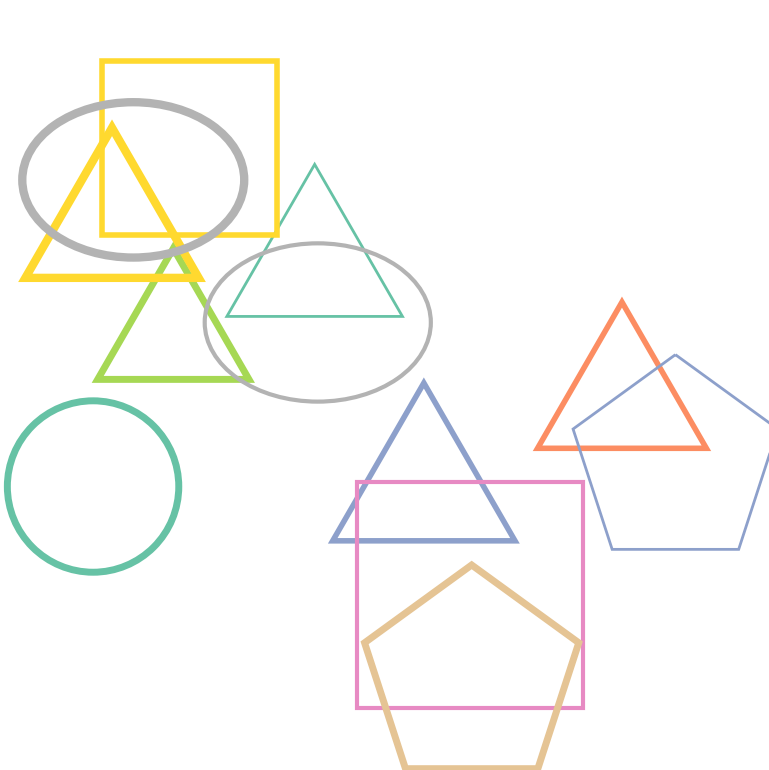[{"shape": "triangle", "thickness": 1, "radius": 0.66, "center": [0.409, 0.655]}, {"shape": "circle", "thickness": 2.5, "radius": 0.56, "center": [0.121, 0.368]}, {"shape": "triangle", "thickness": 2, "radius": 0.63, "center": [0.808, 0.481]}, {"shape": "pentagon", "thickness": 1, "radius": 0.7, "center": [0.877, 0.4]}, {"shape": "triangle", "thickness": 2, "radius": 0.68, "center": [0.55, 0.366]}, {"shape": "square", "thickness": 1.5, "radius": 0.74, "center": [0.611, 0.227]}, {"shape": "triangle", "thickness": 2.5, "radius": 0.57, "center": [0.225, 0.564]}, {"shape": "square", "thickness": 2, "radius": 0.57, "center": [0.246, 0.808]}, {"shape": "triangle", "thickness": 3, "radius": 0.65, "center": [0.145, 0.704]}, {"shape": "pentagon", "thickness": 2.5, "radius": 0.73, "center": [0.613, 0.12]}, {"shape": "oval", "thickness": 1.5, "radius": 0.73, "center": [0.413, 0.581]}, {"shape": "oval", "thickness": 3, "radius": 0.72, "center": [0.173, 0.766]}]